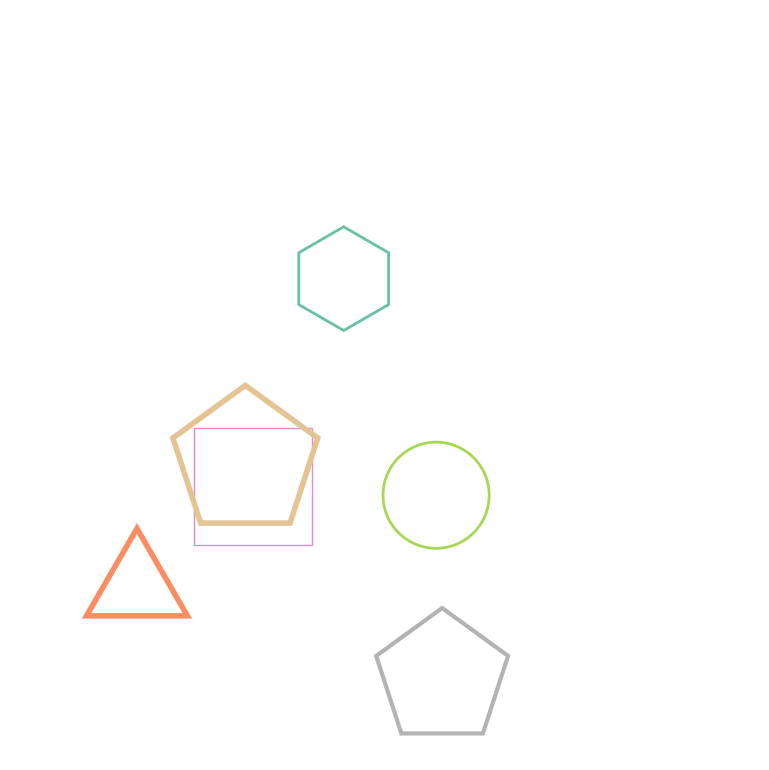[{"shape": "hexagon", "thickness": 1, "radius": 0.34, "center": [0.446, 0.638]}, {"shape": "triangle", "thickness": 2, "radius": 0.38, "center": [0.178, 0.238]}, {"shape": "square", "thickness": 0.5, "radius": 0.38, "center": [0.329, 0.368]}, {"shape": "circle", "thickness": 1, "radius": 0.34, "center": [0.566, 0.357]}, {"shape": "pentagon", "thickness": 2, "radius": 0.49, "center": [0.319, 0.401]}, {"shape": "pentagon", "thickness": 1.5, "radius": 0.45, "center": [0.574, 0.12]}]